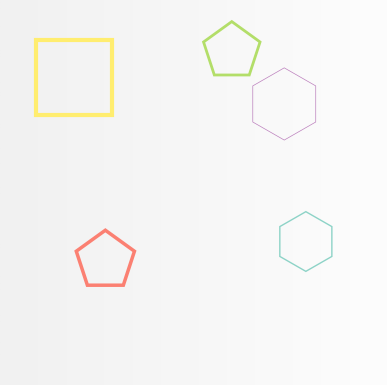[{"shape": "hexagon", "thickness": 1, "radius": 0.39, "center": [0.789, 0.373]}, {"shape": "pentagon", "thickness": 2.5, "radius": 0.39, "center": [0.272, 0.323]}, {"shape": "pentagon", "thickness": 2, "radius": 0.38, "center": [0.598, 0.867]}, {"shape": "hexagon", "thickness": 0.5, "radius": 0.47, "center": [0.734, 0.73]}, {"shape": "square", "thickness": 3, "radius": 0.49, "center": [0.19, 0.799]}]